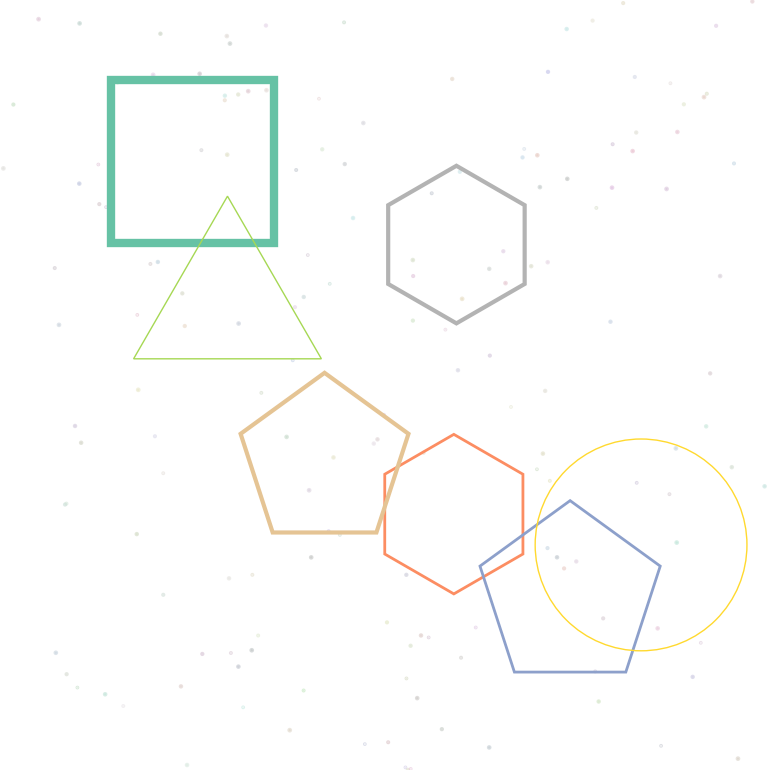[{"shape": "square", "thickness": 3, "radius": 0.53, "center": [0.25, 0.791]}, {"shape": "hexagon", "thickness": 1, "radius": 0.52, "center": [0.589, 0.332]}, {"shape": "pentagon", "thickness": 1, "radius": 0.62, "center": [0.74, 0.227]}, {"shape": "triangle", "thickness": 0.5, "radius": 0.7, "center": [0.295, 0.604]}, {"shape": "circle", "thickness": 0.5, "radius": 0.69, "center": [0.833, 0.292]}, {"shape": "pentagon", "thickness": 1.5, "radius": 0.57, "center": [0.421, 0.401]}, {"shape": "hexagon", "thickness": 1.5, "radius": 0.51, "center": [0.593, 0.682]}]